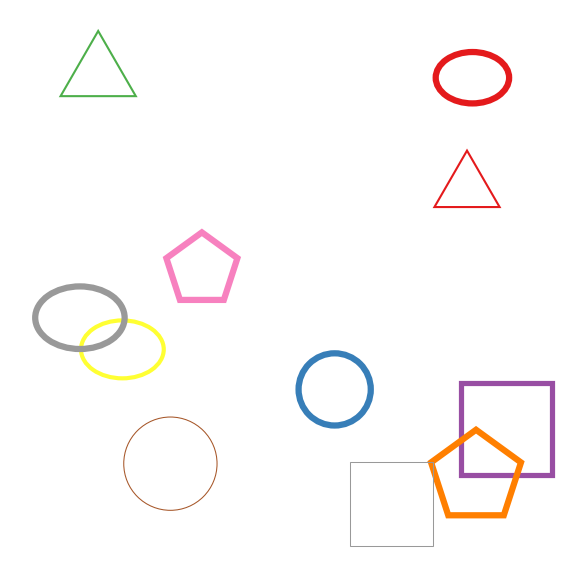[{"shape": "oval", "thickness": 3, "radius": 0.32, "center": [0.818, 0.865]}, {"shape": "triangle", "thickness": 1, "radius": 0.33, "center": [0.809, 0.673]}, {"shape": "circle", "thickness": 3, "radius": 0.31, "center": [0.58, 0.325]}, {"shape": "triangle", "thickness": 1, "radius": 0.38, "center": [0.17, 0.87]}, {"shape": "square", "thickness": 2.5, "radius": 0.4, "center": [0.877, 0.256]}, {"shape": "pentagon", "thickness": 3, "radius": 0.41, "center": [0.824, 0.173]}, {"shape": "oval", "thickness": 2, "radius": 0.36, "center": [0.212, 0.394]}, {"shape": "circle", "thickness": 0.5, "radius": 0.4, "center": [0.295, 0.196]}, {"shape": "pentagon", "thickness": 3, "radius": 0.32, "center": [0.35, 0.532]}, {"shape": "square", "thickness": 0.5, "radius": 0.36, "center": [0.678, 0.126]}, {"shape": "oval", "thickness": 3, "radius": 0.39, "center": [0.138, 0.449]}]